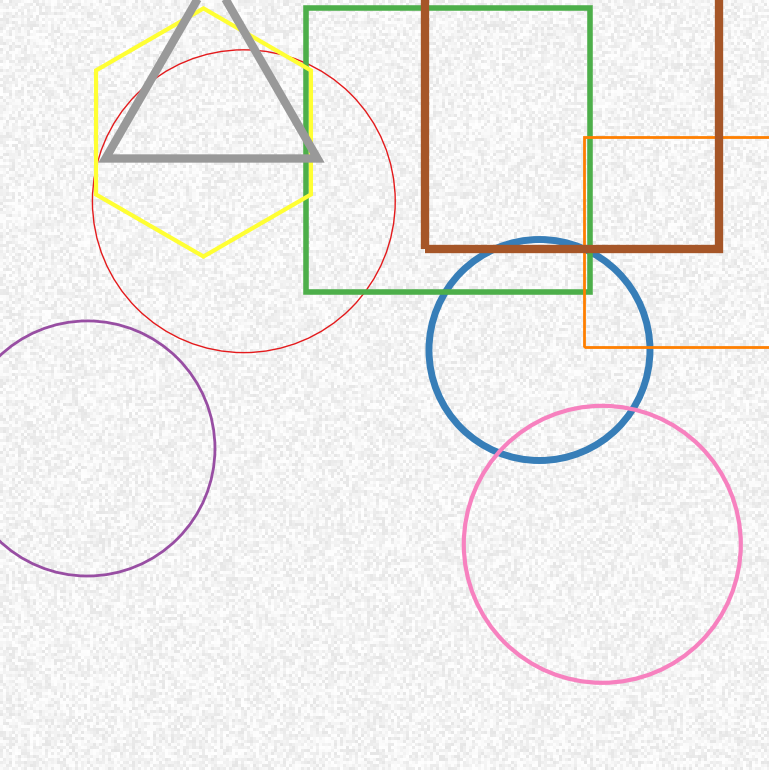[{"shape": "circle", "thickness": 0.5, "radius": 0.98, "center": [0.317, 0.739]}, {"shape": "circle", "thickness": 2.5, "radius": 0.72, "center": [0.701, 0.545]}, {"shape": "square", "thickness": 2, "radius": 0.92, "center": [0.582, 0.805]}, {"shape": "circle", "thickness": 1, "radius": 0.83, "center": [0.114, 0.418]}, {"shape": "square", "thickness": 1, "radius": 0.68, "center": [0.895, 0.686]}, {"shape": "hexagon", "thickness": 1.5, "radius": 0.81, "center": [0.264, 0.828]}, {"shape": "square", "thickness": 3, "radius": 0.95, "center": [0.743, 0.868]}, {"shape": "circle", "thickness": 1.5, "radius": 0.9, "center": [0.782, 0.293]}, {"shape": "triangle", "thickness": 3, "radius": 0.79, "center": [0.275, 0.874]}]